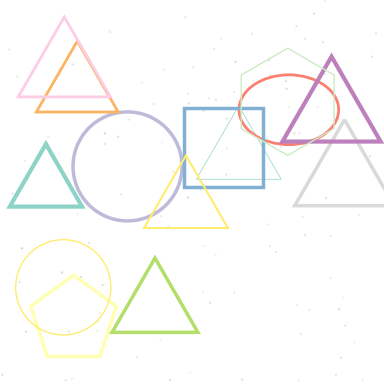[{"shape": "triangle", "thickness": 3, "radius": 0.54, "center": [0.119, 0.518]}, {"shape": "triangle", "thickness": 0.5, "radius": 0.64, "center": [0.62, 0.598]}, {"shape": "pentagon", "thickness": 2.5, "radius": 0.58, "center": [0.191, 0.168]}, {"shape": "circle", "thickness": 2.5, "radius": 0.71, "center": [0.331, 0.568]}, {"shape": "oval", "thickness": 2, "radius": 0.65, "center": [0.75, 0.715]}, {"shape": "square", "thickness": 2.5, "radius": 0.51, "center": [0.58, 0.617]}, {"shape": "triangle", "thickness": 2, "radius": 0.61, "center": [0.201, 0.77]}, {"shape": "triangle", "thickness": 2.5, "radius": 0.64, "center": [0.403, 0.201]}, {"shape": "triangle", "thickness": 2, "radius": 0.69, "center": [0.167, 0.818]}, {"shape": "triangle", "thickness": 2.5, "radius": 0.75, "center": [0.895, 0.54]}, {"shape": "triangle", "thickness": 3, "radius": 0.74, "center": [0.861, 0.706]}, {"shape": "hexagon", "thickness": 1, "radius": 0.7, "center": [0.747, 0.736]}, {"shape": "triangle", "thickness": 1.5, "radius": 0.63, "center": [0.483, 0.471]}, {"shape": "circle", "thickness": 1, "radius": 0.62, "center": [0.164, 0.254]}]